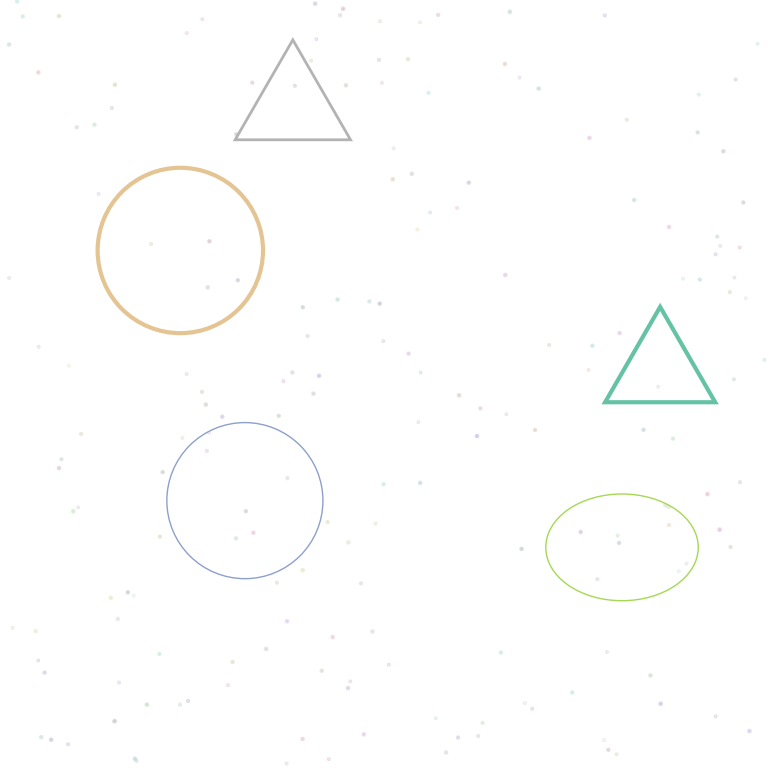[{"shape": "triangle", "thickness": 1.5, "radius": 0.41, "center": [0.857, 0.519]}, {"shape": "circle", "thickness": 0.5, "radius": 0.51, "center": [0.318, 0.35]}, {"shape": "oval", "thickness": 0.5, "radius": 0.5, "center": [0.808, 0.289]}, {"shape": "circle", "thickness": 1.5, "radius": 0.54, "center": [0.234, 0.675]}, {"shape": "triangle", "thickness": 1, "radius": 0.43, "center": [0.38, 0.862]}]